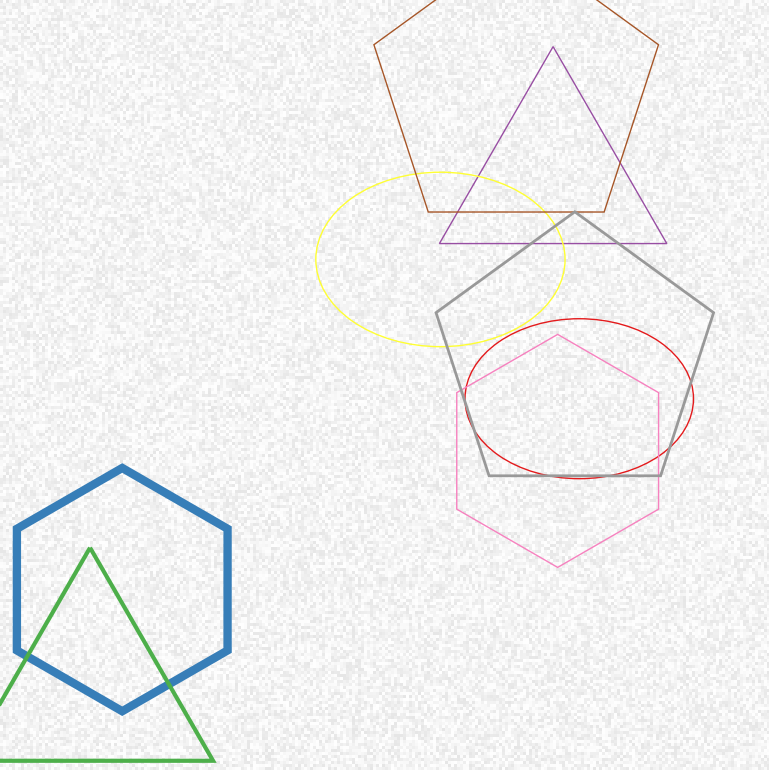[{"shape": "oval", "thickness": 0.5, "radius": 0.74, "center": [0.752, 0.482]}, {"shape": "hexagon", "thickness": 3, "radius": 0.79, "center": [0.159, 0.234]}, {"shape": "triangle", "thickness": 1.5, "radius": 0.92, "center": [0.117, 0.104]}, {"shape": "triangle", "thickness": 0.5, "radius": 0.85, "center": [0.718, 0.769]}, {"shape": "oval", "thickness": 0.5, "radius": 0.81, "center": [0.572, 0.663]}, {"shape": "pentagon", "thickness": 0.5, "radius": 0.97, "center": [0.67, 0.882]}, {"shape": "hexagon", "thickness": 0.5, "radius": 0.76, "center": [0.724, 0.414]}, {"shape": "pentagon", "thickness": 1, "radius": 0.95, "center": [0.747, 0.535]}]